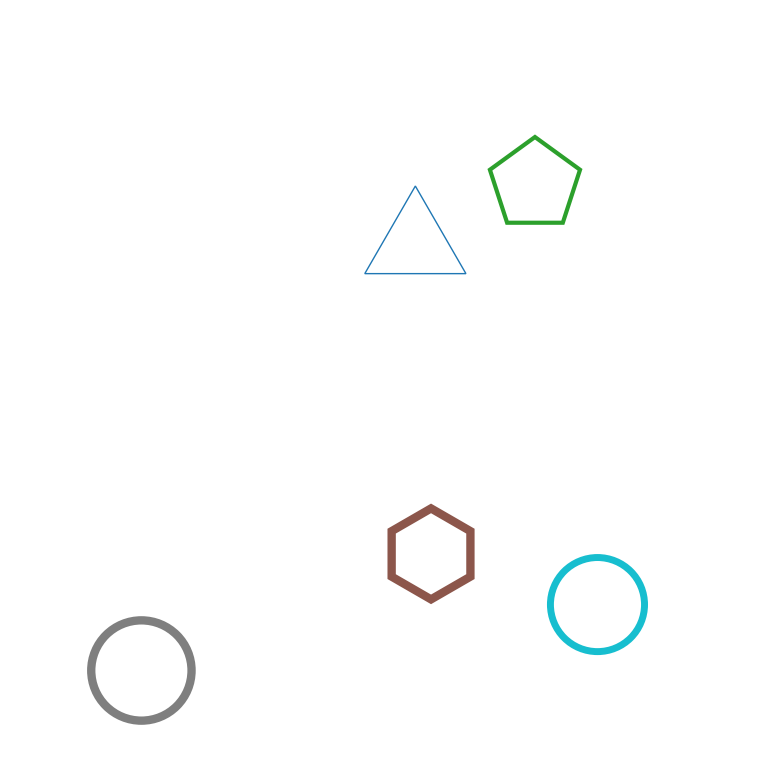[{"shape": "triangle", "thickness": 0.5, "radius": 0.38, "center": [0.539, 0.683]}, {"shape": "pentagon", "thickness": 1.5, "radius": 0.31, "center": [0.695, 0.761]}, {"shape": "hexagon", "thickness": 3, "radius": 0.3, "center": [0.56, 0.281]}, {"shape": "circle", "thickness": 3, "radius": 0.33, "center": [0.184, 0.129]}, {"shape": "circle", "thickness": 2.5, "radius": 0.31, "center": [0.776, 0.215]}]